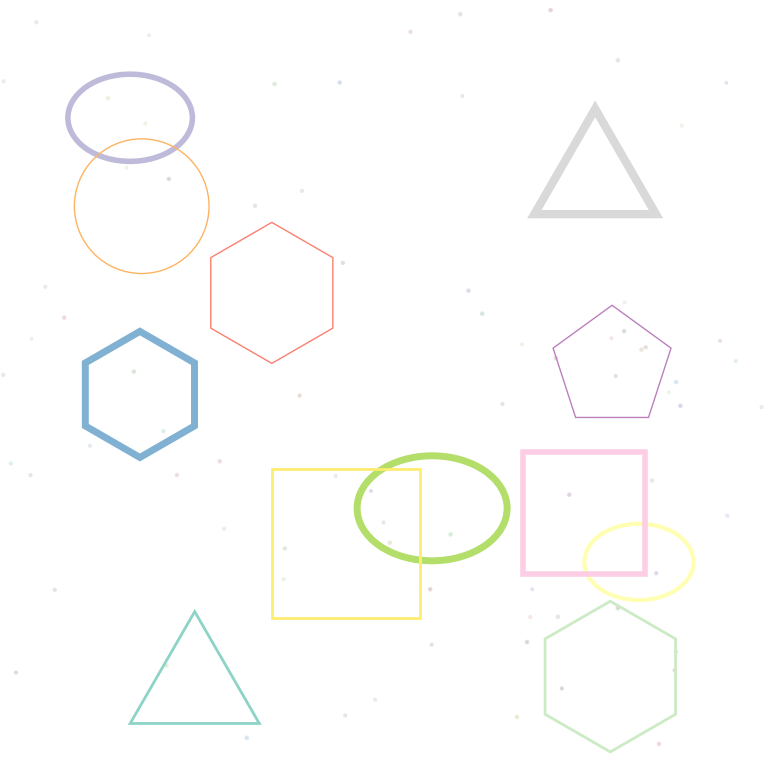[{"shape": "triangle", "thickness": 1, "radius": 0.48, "center": [0.253, 0.109]}, {"shape": "oval", "thickness": 1.5, "radius": 0.35, "center": [0.83, 0.27]}, {"shape": "oval", "thickness": 2, "radius": 0.4, "center": [0.169, 0.847]}, {"shape": "hexagon", "thickness": 0.5, "radius": 0.46, "center": [0.353, 0.62]}, {"shape": "hexagon", "thickness": 2.5, "radius": 0.41, "center": [0.182, 0.488]}, {"shape": "circle", "thickness": 0.5, "radius": 0.44, "center": [0.184, 0.732]}, {"shape": "oval", "thickness": 2.5, "radius": 0.49, "center": [0.561, 0.34]}, {"shape": "square", "thickness": 2, "radius": 0.39, "center": [0.758, 0.334]}, {"shape": "triangle", "thickness": 3, "radius": 0.46, "center": [0.773, 0.767]}, {"shape": "pentagon", "thickness": 0.5, "radius": 0.4, "center": [0.795, 0.523]}, {"shape": "hexagon", "thickness": 1, "radius": 0.49, "center": [0.793, 0.121]}, {"shape": "square", "thickness": 1, "radius": 0.48, "center": [0.449, 0.294]}]